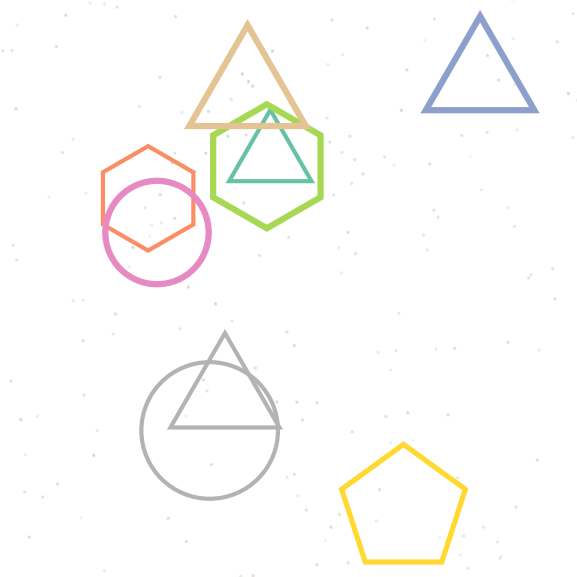[{"shape": "triangle", "thickness": 2, "radius": 0.41, "center": [0.468, 0.727]}, {"shape": "hexagon", "thickness": 2, "radius": 0.45, "center": [0.257, 0.656]}, {"shape": "triangle", "thickness": 3, "radius": 0.54, "center": [0.831, 0.863]}, {"shape": "circle", "thickness": 3, "radius": 0.45, "center": [0.272, 0.596]}, {"shape": "hexagon", "thickness": 3, "radius": 0.54, "center": [0.462, 0.711]}, {"shape": "pentagon", "thickness": 2.5, "radius": 0.56, "center": [0.699, 0.117]}, {"shape": "triangle", "thickness": 3, "radius": 0.58, "center": [0.429, 0.839]}, {"shape": "circle", "thickness": 2, "radius": 0.59, "center": [0.363, 0.254]}, {"shape": "triangle", "thickness": 2, "radius": 0.54, "center": [0.39, 0.313]}]